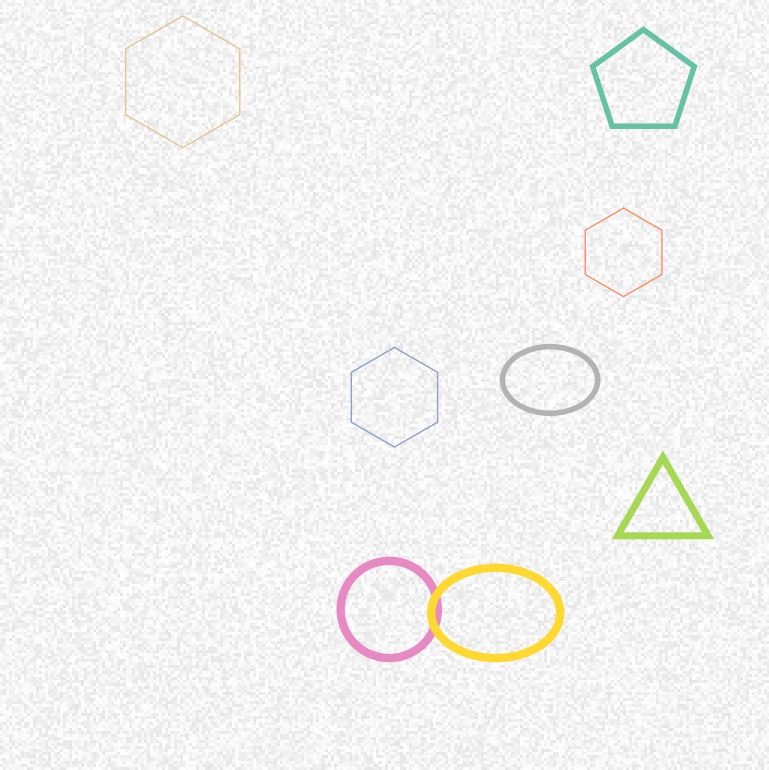[{"shape": "pentagon", "thickness": 2, "radius": 0.35, "center": [0.836, 0.892]}, {"shape": "hexagon", "thickness": 0.5, "radius": 0.29, "center": [0.81, 0.672]}, {"shape": "hexagon", "thickness": 0.5, "radius": 0.32, "center": [0.512, 0.484]}, {"shape": "circle", "thickness": 3, "radius": 0.32, "center": [0.506, 0.209]}, {"shape": "triangle", "thickness": 2.5, "radius": 0.34, "center": [0.861, 0.338]}, {"shape": "oval", "thickness": 3, "radius": 0.42, "center": [0.644, 0.204]}, {"shape": "hexagon", "thickness": 0.5, "radius": 0.43, "center": [0.237, 0.894]}, {"shape": "oval", "thickness": 2, "radius": 0.31, "center": [0.714, 0.507]}]